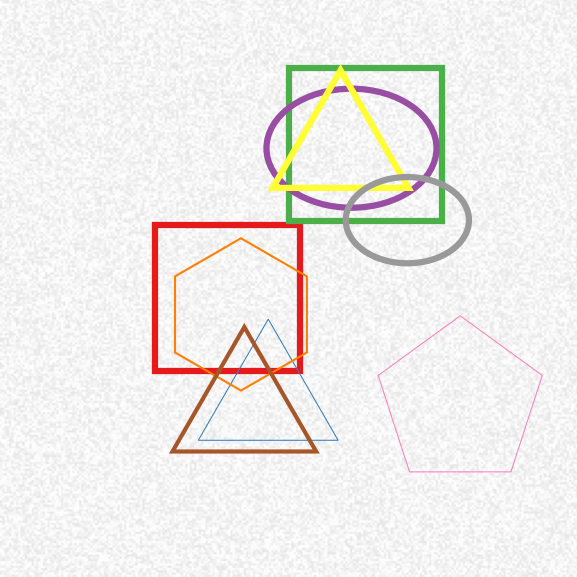[{"shape": "square", "thickness": 3, "radius": 0.63, "center": [0.394, 0.483]}, {"shape": "triangle", "thickness": 0.5, "radius": 0.7, "center": [0.464, 0.307]}, {"shape": "square", "thickness": 3, "radius": 0.66, "center": [0.633, 0.749]}, {"shape": "oval", "thickness": 3, "radius": 0.74, "center": [0.609, 0.743]}, {"shape": "hexagon", "thickness": 1, "radius": 0.66, "center": [0.417, 0.455]}, {"shape": "triangle", "thickness": 3, "radius": 0.68, "center": [0.59, 0.742]}, {"shape": "triangle", "thickness": 2, "radius": 0.72, "center": [0.423, 0.289]}, {"shape": "pentagon", "thickness": 0.5, "radius": 0.75, "center": [0.797, 0.303]}, {"shape": "oval", "thickness": 3, "radius": 0.53, "center": [0.705, 0.618]}]